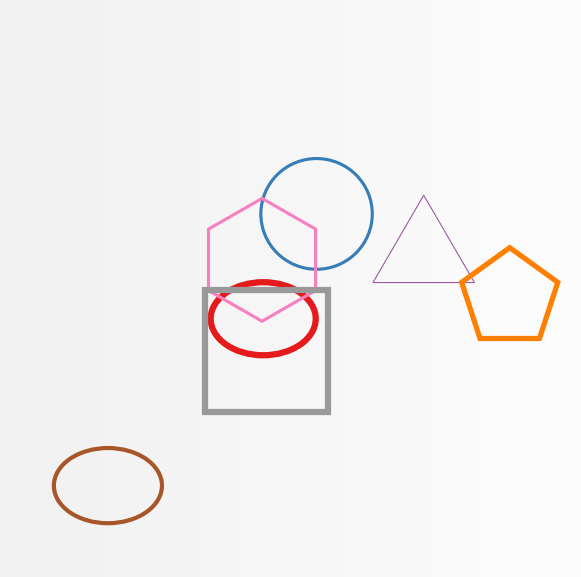[{"shape": "oval", "thickness": 3, "radius": 0.45, "center": [0.453, 0.447]}, {"shape": "circle", "thickness": 1.5, "radius": 0.48, "center": [0.545, 0.629]}, {"shape": "triangle", "thickness": 0.5, "radius": 0.5, "center": [0.729, 0.56]}, {"shape": "pentagon", "thickness": 2.5, "radius": 0.43, "center": [0.877, 0.483]}, {"shape": "oval", "thickness": 2, "radius": 0.47, "center": [0.186, 0.158]}, {"shape": "hexagon", "thickness": 1.5, "radius": 0.53, "center": [0.451, 0.549]}, {"shape": "square", "thickness": 3, "radius": 0.53, "center": [0.458, 0.391]}]